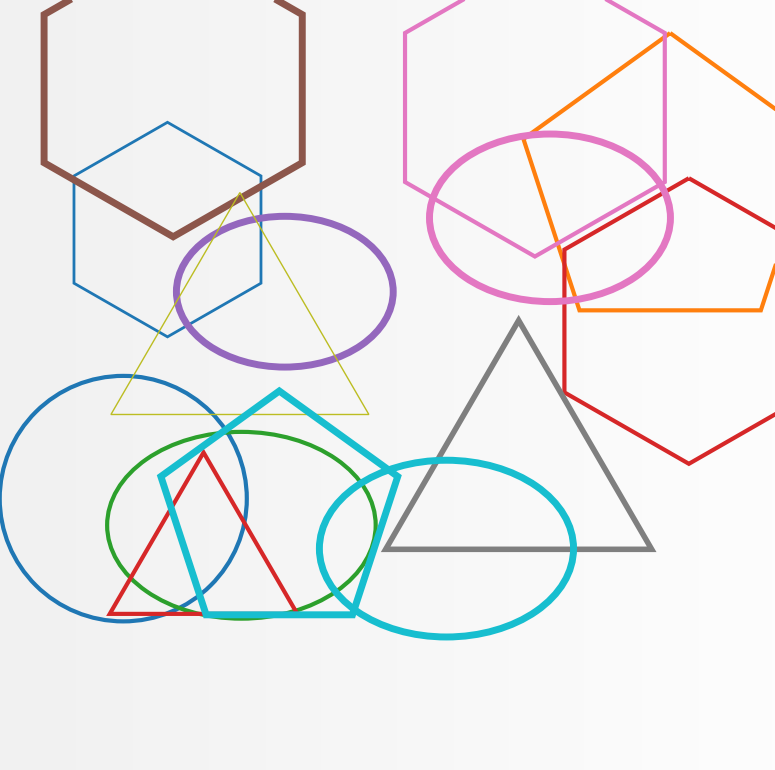[{"shape": "hexagon", "thickness": 1, "radius": 0.7, "center": [0.216, 0.702]}, {"shape": "circle", "thickness": 1.5, "radius": 0.8, "center": [0.159, 0.352]}, {"shape": "pentagon", "thickness": 1.5, "radius": 1.0, "center": [0.865, 0.758]}, {"shape": "oval", "thickness": 1.5, "radius": 0.87, "center": [0.312, 0.318]}, {"shape": "hexagon", "thickness": 1.5, "radius": 0.93, "center": [0.889, 0.583]}, {"shape": "triangle", "thickness": 1.5, "radius": 0.7, "center": [0.263, 0.273]}, {"shape": "oval", "thickness": 2.5, "radius": 0.7, "center": [0.368, 0.621]}, {"shape": "hexagon", "thickness": 2.5, "radius": 0.96, "center": [0.223, 0.885]}, {"shape": "oval", "thickness": 2.5, "radius": 0.78, "center": [0.71, 0.717]}, {"shape": "hexagon", "thickness": 1.5, "radius": 0.97, "center": [0.69, 0.86]}, {"shape": "triangle", "thickness": 2, "radius": 0.99, "center": [0.669, 0.386]}, {"shape": "triangle", "thickness": 0.5, "radius": 0.96, "center": [0.31, 0.558]}, {"shape": "pentagon", "thickness": 2.5, "radius": 0.8, "center": [0.36, 0.332]}, {"shape": "oval", "thickness": 2.5, "radius": 0.82, "center": [0.576, 0.288]}]